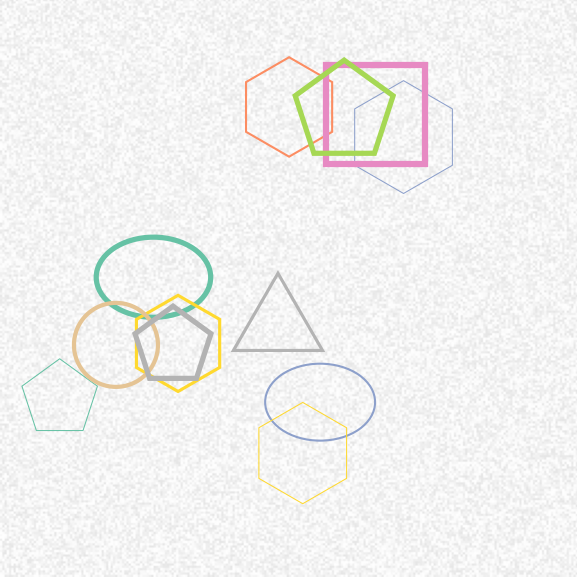[{"shape": "oval", "thickness": 2.5, "radius": 0.5, "center": [0.266, 0.519]}, {"shape": "pentagon", "thickness": 0.5, "radius": 0.34, "center": [0.103, 0.309]}, {"shape": "hexagon", "thickness": 1, "radius": 0.43, "center": [0.501, 0.814]}, {"shape": "hexagon", "thickness": 0.5, "radius": 0.49, "center": [0.699, 0.762]}, {"shape": "oval", "thickness": 1, "radius": 0.48, "center": [0.554, 0.303]}, {"shape": "square", "thickness": 3, "radius": 0.43, "center": [0.65, 0.801]}, {"shape": "pentagon", "thickness": 2.5, "radius": 0.45, "center": [0.596, 0.806]}, {"shape": "hexagon", "thickness": 1.5, "radius": 0.42, "center": [0.308, 0.404]}, {"shape": "hexagon", "thickness": 0.5, "radius": 0.44, "center": [0.524, 0.215]}, {"shape": "circle", "thickness": 2, "radius": 0.36, "center": [0.201, 0.402]}, {"shape": "triangle", "thickness": 1.5, "radius": 0.45, "center": [0.481, 0.437]}, {"shape": "pentagon", "thickness": 2.5, "radius": 0.35, "center": [0.3, 0.4]}]